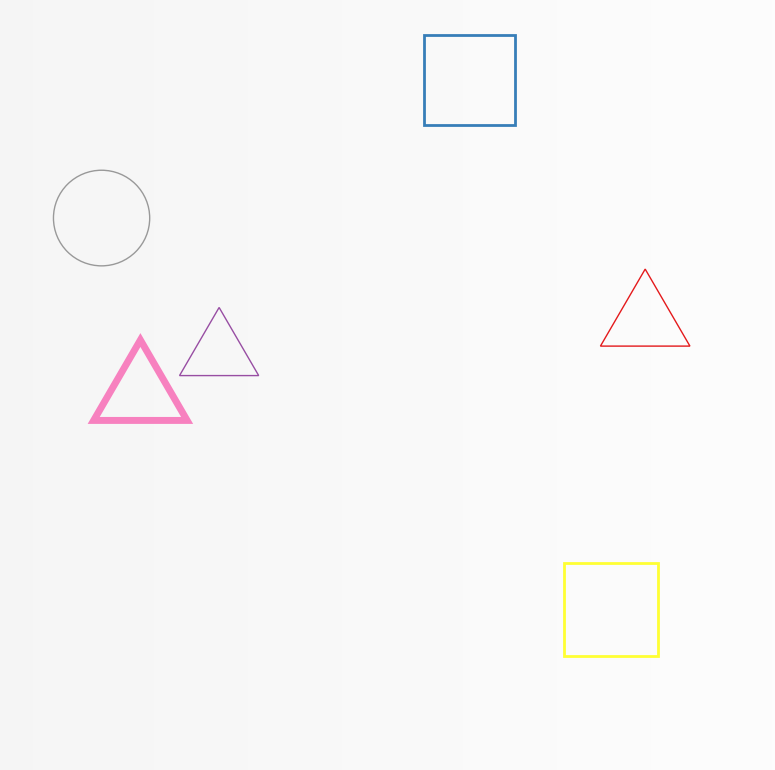[{"shape": "triangle", "thickness": 0.5, "radius": 0.33, "center": [0.833, 0.584]}, {"shape": "square", "thickness": 1, "radius": 0.29, "center": [0.606, 0.896]}, {"shape": "triangle", "thickness": 0.5, "radius": 0.29, "center": [0.283, 0.542]}, {"shape": "square", "thickness": 1, "radius": 0.3, "center": [0.788, 0.208]}, {"shape": "triangle", "thickness": 2.5, "radius": 0.35, "center": [0.181, 0.489]}, {"shape": "circle", "thickness": 0.5, "radius": 0.31, "center": [0.131, 0.717]}]